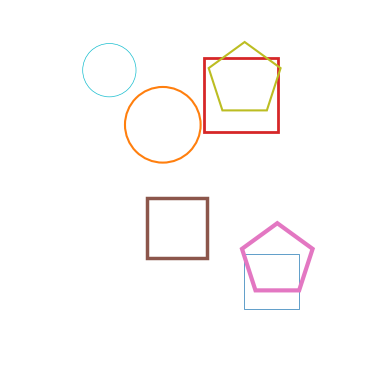[{"shape": "square", "thickness": 0.5, "radius": 0.36, "center": [0.705, 0.268]}, {"shape": "circle", "thickness": 1.5, "radius": 0.49, "center": [0.423, 0.676]}, {"shape": "square", "thickness": 2, "radius": 0.48, "center": [0.626, 0.753]}, {"shape": "square", "thickness": 2.5, "radius": 0.39, "center": [0.459, 0.407]}, {"shape": "pentagon", "thickness": 3, "radius": 0.48, "center": [0.72, 0.324]}, {"shape": "pentagon", "thickness": 1.5, "radius": 0.49, "center": [0.635, 0.793]}, {"shape": "circle", "thickness": 0.5, "radius": 0.35, "center": [0.284, 0.818]}]